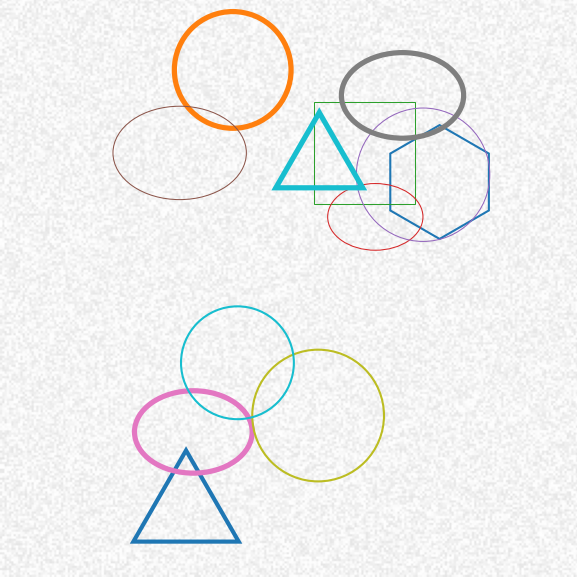[{"shape": "triangle", "thickness": 2, "radius": 0.53, "center": [0.322, 0.114]}, {"shape": "hexagon", "thickness": 1, "radius": 0.49, "center": [0.761, 0.684]}, {"shape": "circle", "thickness": 2.5, "radius": 0.51, "center": [0.403, 0.878]}, {"shape": "square", "thickness": 0.5, "radius": 0.44, "center": [0.632, 0.734]}, {"shape": "oval", "thickness": 0.5, "radius": 0.41, "center": [0.65, 0.624]}, {"shape": "circle", "thickness": 0.5, "radius": 0.58, "center": [0.733, 0.697]}, {"shape": "oval", "thickness": 0.5, "radius": 0.58, "center": [0.311, 0.734]}, {"shape": "oval", "thickness": 2.5, "radius": 0.51, "center": [0.335, 0.251]}, {"shape": "oval", "thickness": 2.5, "radius": 0.53, "center": [0.697, 0.834]}, {"shape": "circle", "thickness": 1, "radius": 0.57, "center": [0.551, 0.28]}, {"shape": "circle", "thickness": 1, "radius": 0.49, "center": [0.411, 0.371]}, {"shape": "triangle", "thickness": 2.5, "radius": 0.43, "center": [0.553, 0.717]}]